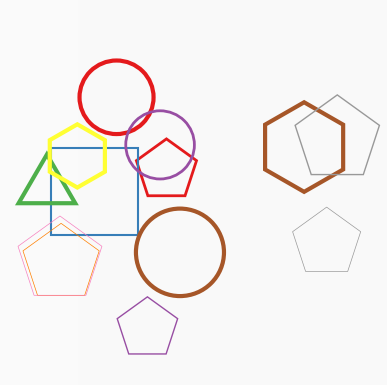[{"shape": "circle", "thickness": 3, "radius": 0.48, "center": [0.301, 0.747]}, {"shape": "pentagon", "thickness": 2, "radius": 0.41, "center": [0.43, 0.558]}, {"shape": "square", "thickness": 1.5, "radius": 0.57, "center": [0.244, 0.503]}, {"shape": "triangle", "thickness": 3, "radius": 0.42, "center": [0.121, 0.514]}, {"shape": "pentagon", "thickness": 1, "radius": 0.41, "center": [0.38, 0.147]}, {"shape": "circle", "thickness": 2, "radius": 0.44, "center": [0.413, 0.624]}, {"shape": "pentagon", "thickness": 0.5, "radius": 0.52, "center": [0.158, 0.316]}, {"shape": "hexagon", "thickness": 3, "radius": 0.41, "center": [0.2, 0.595]}, {"shape": "circle", "thickness": 3, "radius": 0.57, "center": [0.464, 0.345]}, {"shape": "hexagon", "thickness": 3, "radius": 0.58, "center": [0.785, 0.618]}, {"shape": "pentagon", "thickness": 0.5, "radius": 0.57, "center": [0.155, 0.325]}, {"shape": "pentagon", "thickness": 0.5, "radius": 0.46, "center": [0.843, 0.37]}, {"shape": "pentagon", "thickness": 1, "radius": 0.57, "center": [0.87, 0.639]}]